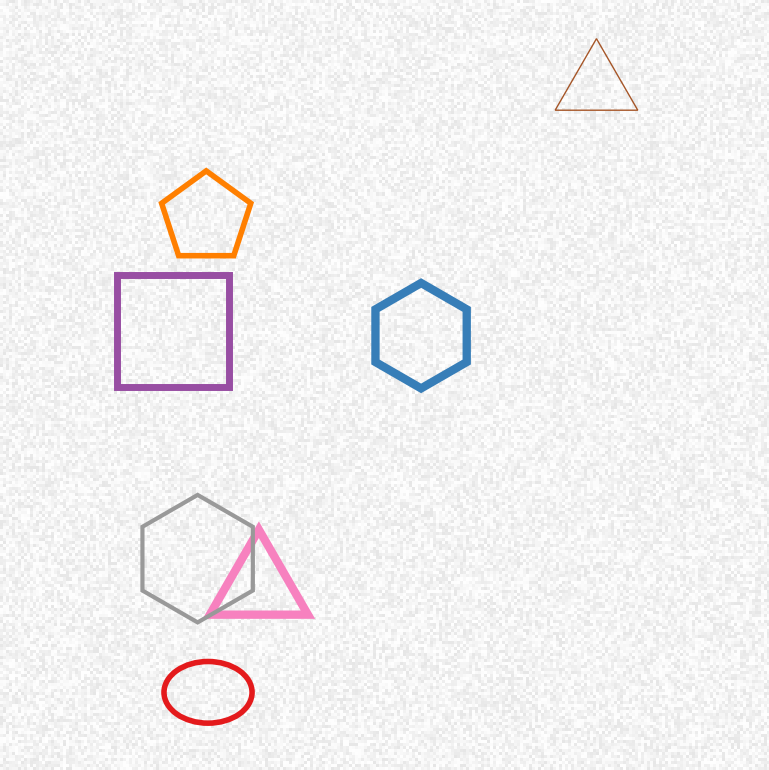[{"shape": "oval", "thickness": 2, "radius": 0.29, "center": [0.27, 0.101]}, {"shape": "hexagon", "thickness": 3, "radius": 0.34, "center": [0.547, 0.564]}, {"shape": "square", "thickness": 2.5, "radius": 0.36, "center": [0.225, 0.57]}, {"shape": "pentagon", "thickness": 2, "radius": 0.3, "center": [0.268, 0.717]}, {"shape": "triangle", "thickness": 0.5, "radius": 0.31, "center": [0.775, 0.888]}, {"shape": "triangle", "thickness": 3, "radius": 0.37, "center": [0.336, 0.239]}, {"shape": "hexagon", "thickness": 1.5, "radius": 0.41, "center": [0.257, 0.274]}]